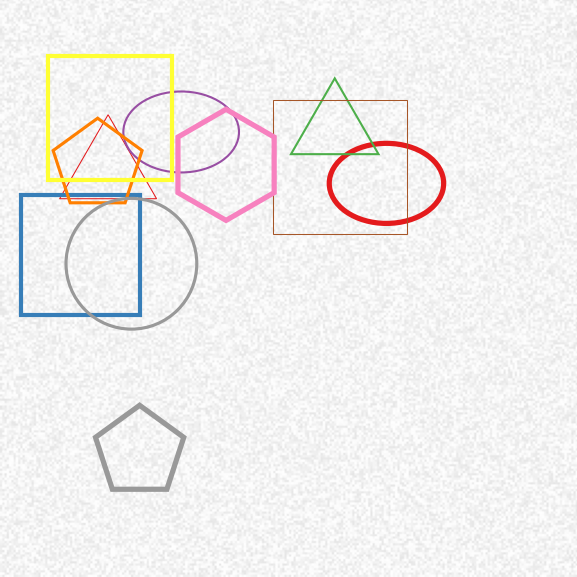[{"shape": "triangle", "thickness": 0.5, "radius": 0.48, "center": [0.187, 0.704]}, {"shape": "oval", "thickness": 2.5, "radius": 0.5, "center": [0.669, 0.682]}, {"shape": "square", "thickness": 2, "radius": 0.52, "center": [0.14, 0.557]}, {"shape": "triangle", "thickness": 1, "radius": 0.44, "center": [0.58, 0.776]}, {"shape": "oval", "thickness": 1, "radius": 0.5, "center": [0.314, 0.771]}, {"shape": "pentagon", "thickness": 1.5, "radius": 0.4, "center": [0.169, 0.713]}, {"shape": "square", "thickness": 2, "radius": 0.54, "center": [0.191, 0.795]}, {"shape": "square", "thickness": 0.5, "radius": 0.58, "center": [0.588, 0.71]}, {"shape": "hexagon", "thickness": 2.5, "radius": 0.48, "center": [0.391, 0.714]}, {"shape": "pentagon", "thickness": 2.5, "radius": 0.4, "center": [0.242, 0.217]}, {"shape": "circle", "thickness": 1.5, "radius": 0.57, "center": [0.228, 0.542]}]